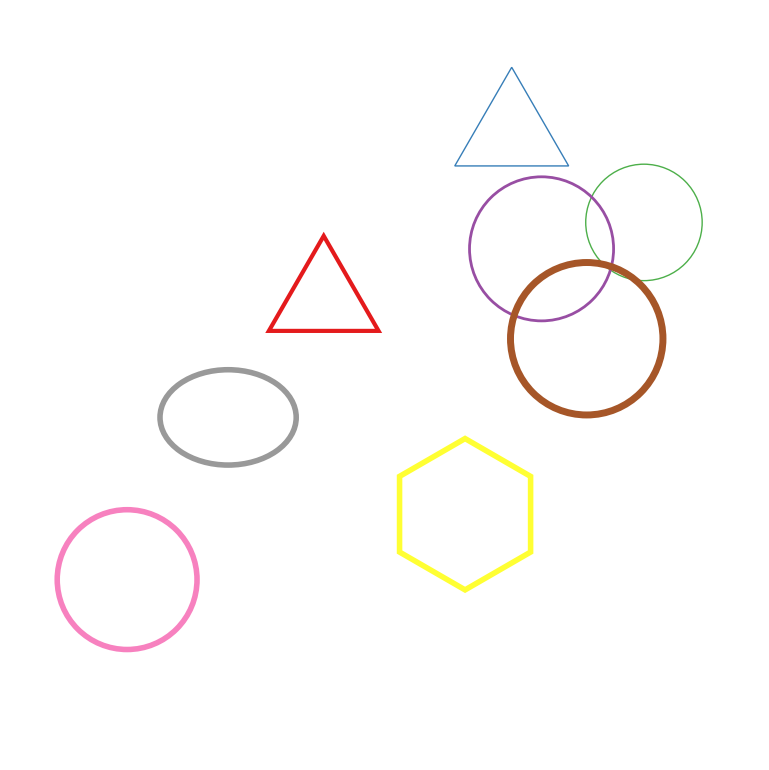[{"shape": "triangle", "thickness": 1.5, "radius": 0.41, "center": [0.42, 0.611]}, {"shape": "triangle", "thickness": 0.5, "radius": 0.43, "center": [0.665, 0.827]}, {"shape": "circle", "thickness": 0.5, "radius": 0.38, "center": [0.836, 0.711]}, {"shape": "circle", "thickness": 1, "radius": 0.47, "center": [0.703, 0.677]}, {"shape": "hexagon", "thickness": 2, "radius": 0.49, "center": [0.604, 0.332]}, {"shape": "circle", "thickness": 2.5, "radius": 0.49, "center": [0.762, 0.56]}, {"shape": "circle", "thickness": 2, "radius": 0.45, "center": [0.165, 0.247]}, {"shape": "oval", "thickness": 2, "radius": 0.44, "center": [0.296, 0.458]}]